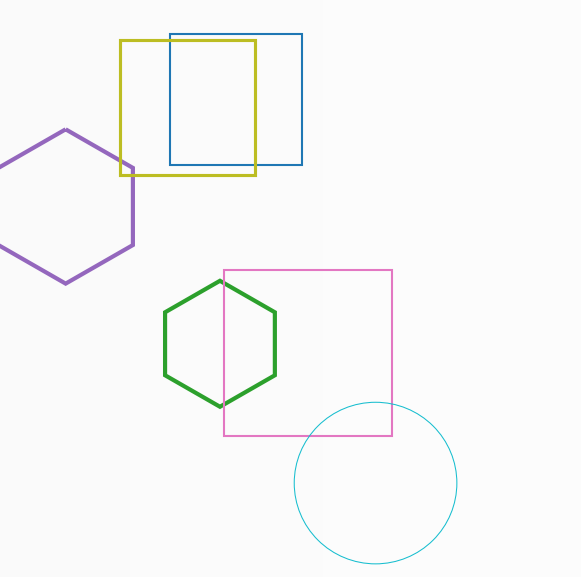[{"shape": "square", "thickness": 1, "radius": 0.57, "center": [0.406, 0.826]}, {"shape": "hexagon", "thickness": 2, "radius": 0.55, "center": [0.378, 0.404]}, {"shape": "hexagon", "thickness": 2, "radius": 0.67, "center": [0.113, 0.642]}, {"shape": "square", "thickness": 1, "radius": 0.72, "center": [0.53, 0.388]}, {"shape": "square", "thickness": 1.5, "radius": 0.58, "center": [0.323, 0.813]}, {"shape": "circle", "thickness": 0.5, "radius": 0.7, "center": [0.646, 0.163]}]